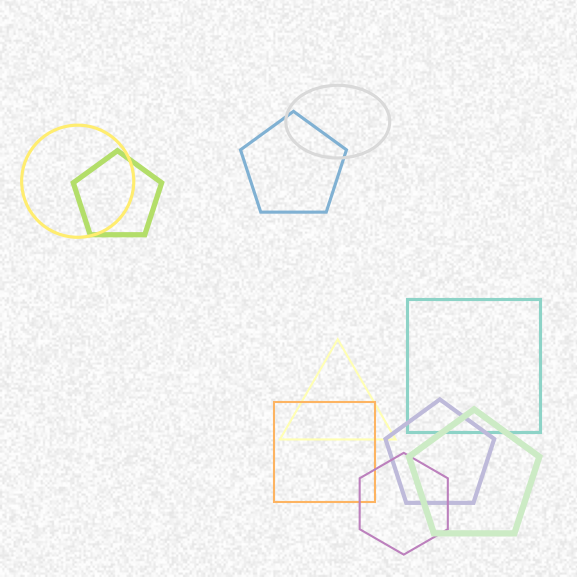[{"shape": "square", "thickness": 1.5, "radius": 0.58, "center": [0.82, 0.367]}, {"shape": "triangle", "thickness": 1, "radius": 0.58, "center": [0.585, 0.296]}, {"shape": "pentagon", "thickness": 2, "radius": 0.5, "center": [0.762, 0.208]}, {"shape": "pentagon", "thickness": 1.5, "radius": 0.48, "center": [0.508, 0.71]}, {"shape": "square", "thickness": 1, "radius": 0.44, "center": [0.562, 0.217]}, {"shape": "pentagon", "thickness": 2.5, "radius": 0.4, "center": [0.203, 0.658]}, {"shape": "oval", "thickness": 1.5, "radius": 0.45, "center": [0.585, 0.789]}, {"shape": "hexagon", "thickness": 1, "radius": 0.44, "center": [0.699, 0.127]}, {"shape": "pentagon", "thickness": 3, "radius": 0.59, "center": [0.821, 0.172]}, {"shape": "circle", "thickness": 1.5, "radius": 0.49, "center": [0.135, 0.685]}]